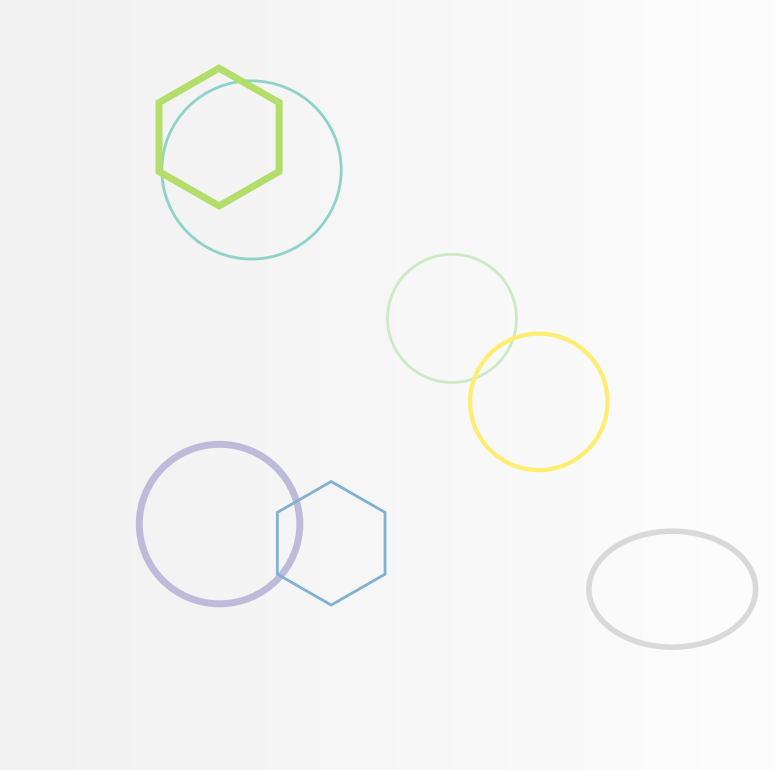[{"shape": "circle", "thickness": 1, "radius": 0.58, "center": [0.325, 0.779]}, {"shape": "circle", "thickness": 2.5, "radius": 0.52, "center": [0.283, 0.319]}, {"shape": "hexagon", "thickness": 1, "radius": 0.4, "center": [0.427, 0.294]}, {"shape": "hexagon", "thickness": 2.5, "radius": 0.45, "center": [0.283, 0.822]}, {"shape": "oval", "thickness": 2, "radius": 0.54, "center": [0.867, 0.235]}, {"shape": "circle", "thickness": 1, "radius": 0.42, "center": [0.583, 0.587]}, {"shape": "circle", "thickness": 1.5, "radius": 0.44, "center": [0.695, 0.478]}]